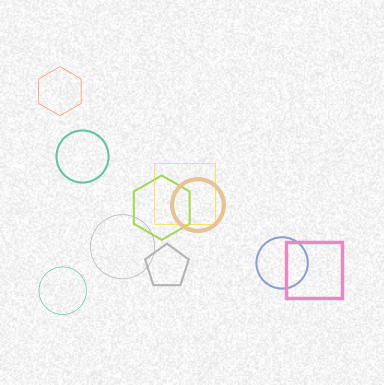[{"shape": "circle", "thickness": 0.5, "radius": 0.31, "center": [0.163, 0.245]}, {"shape": "circle", "thickness": 1.5, "radius": 0.34, "center": [0.214, 0.593]}, {"shape": "hexagon", "thickness": 0.5, "radius": 0.32, "center": [0.156, 0.763]}, {"shape": "circle", "thickness": 1.5, "radius": 0.33, "center": [0.733, 0.317]}, {"shape": "square", "thickness": 2.5, "radius": 0.36, "center": [0.815, 0.298]}, {"shape": "hexagon", "thickness": 1.5, "radius": 0.42, "center": [0.42, 0.461]}, {"shape": "square", "thickness": 0.5, "radius": 0.39, "center": [0.479, 0.498]}, {"shape": "circle", "thickness": 3, "radius": 0.34, "center": [0.514, 0.467]}, {"shape": "circle", "thickness": 0.5, "radius": 0.42, "center": [0.318, 0.359]}, {"shape": "pentagon", "thickness": 1.5, "radius": 0.3, "center": [0.434, 0.308]}]